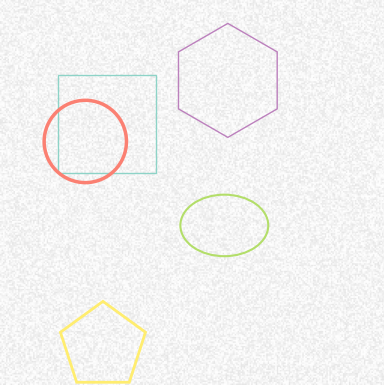[{"shape": "square", "thickness": 1, "radius": 0.64, "center": [0.278, 0.679]}, {"shape": "circle", "thickness": 2.5, "radius": 0.53, "center": [0.222, 0.633]}, {"shape": "oval", "thickness": 1.5, "radius": 0.57, "center": [0.583, 0.414]}, {"shape": "hexagon", "thickness": 1, "radius": 0.74, "center": [0.592, 0.791]}, {"shape": "pentagon", "thickness": 2, "radius": 0.58, "center": [0.267, 0.101]}]